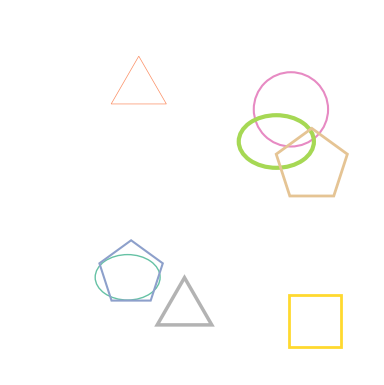[{"shape": "oval", "thickness": 1, "radius": 0.42, "center": [0.332, 0.28]}, {"shape": "triangle", "thickness": 0.5, "radius": 0.41, "center": [0.36, 0.771]}, {"shape": "pentagon", "thickness": 1.5, "radius": 0.43, "center": [0.341, 0.289]}, {"shape": "circle", "thickness": 1.5, "radius": 0.48, "center": [0.756, 0.716]}, {"shape": "oval", "thickness": 3, "radius": 0.49, "center": [0.718, 0.632]}, {"shape": "square", "thickness": 2, "radius": 0.33, "center": [0.819, 0.166]}, {"shape": "pentagon", "thickness": 2, "radius": 0.49, "center": [0.81, 0.57]}, {"shape": "triangle", "thickness": 2.5, "radius": 0.41, "center": [0.479, 0.197]}]